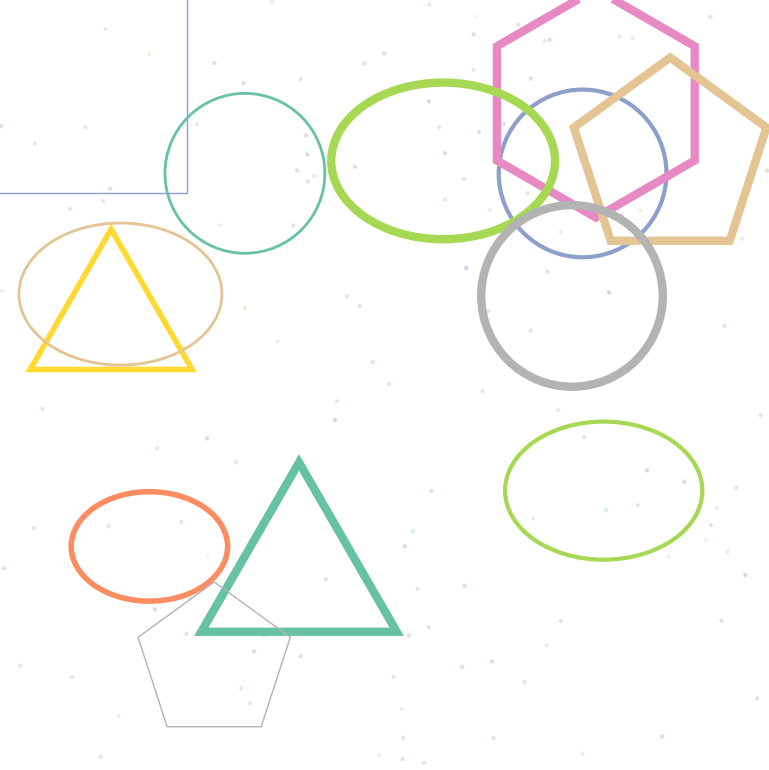[{"shape": "circle", "thickness": 1, "radius": 0.52, "center": [0.318, 0.775]}, {"shape": "triangle", "thickness": 3, "radius": 0.73, "center": [0.388, 0.253]}, {"shape": "oval", "thickness": 2, "radius": 0.51, "center": [0.194, 0.29]}, {"shape": "square", "thickness": 0.5, "radius": 0.7, "center": [0.103, 0.89]}, {"shape": "circle", "thickness": 1.5, "radius": 0.54, "center": [0.757, 0.775]}, {"shape": "hexagon", "thickness": 3, "radius": 0.74, "center": [0.774, 0.866]}, {"shape": "oval", "thickness": 3, "radius": 0.73, "center": [0.575, 0.791]}, {"shape": "oval", "thickness": 1.5, "radius": 0.64, "center": [0.784, 0.363]}, {"shape": "triangle", "thickness": 2, "radius": 0.61, "center": [0.144, 0.581]}, {"shape": "oval", "thickness": 1, "radius": 0.66, "center": [0.156, 0.618]}, {"shape": "pentagon", "thickness": 3, "radius": 0.66, "center": [0.87, 0.794]}, {"shape": "circle", "thickness": 3, "radius": 0.59, "center": [0.743, 0.616]}, {"shape": "pentagon", "thickness": 0.5, "radius": 0.52, "center": [0.278, 0.14]}]